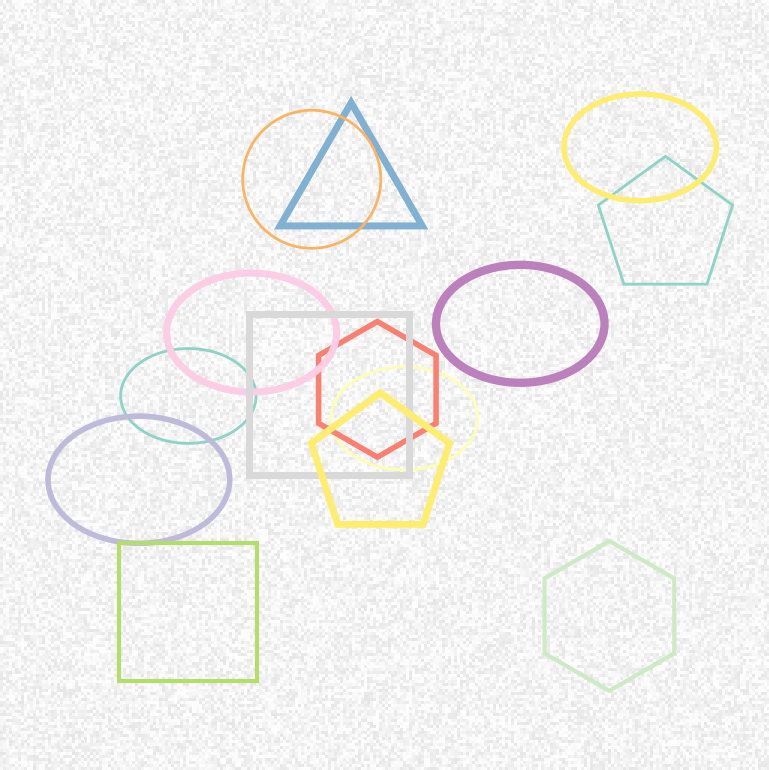[{"shape": "pentagon", "thickness": 1, "radius": 0.46, "center": [0.864, 0.705]}, {"shape": "oval", "thickness": 1, "radius": 0.44, "center": [0.245, 0.486]}, {"shape": "oval", "thickness": 1, "radius": 0.48, "center": [0.525, 0.457]}, {"shape": "oval", "thickness": 2, "radius": 0.59, "center": [0.18, 0.377]}, {"shape": "hexagon", "thickness": 2, "radius": 0.44, "center": [0.49, 0.494]}, {"shape": "triangle", "thickness": 2.5, "radius": 0.53, "center": [0.456, 0.76]}, {"shape": "circle", "thickness": 1, "radius": 0.45, "center": [0.405, 0.767]}, {"shape": "square", "thickness": 1.5, "radius": 0.45, "center": [0.245, 0.205]}, {"shape": "oval", "thickness": 2.5, "radius": 0.55, "center": [0.327, 0.568]}, {"shape": "square", "thickness": 2.5, "radius": 0.52, "center": [0.427, 0.487]}, {"shape": "oval", "thickness": 3, "radius": 0.55, "center": [0.676, 0.579]}, {"shape": "hexagon", "thickness": 1.5, "radius": 0.49, "center": [0.791, 0.2]}, {"shape": "pentagon", "thickness": 2.5, "radius": 0.47, "center": [0.494, 0.395]}, {"shape": "oval", "thickness": 2, "radius": 0.49, "center": [0.831, 0.809]}]